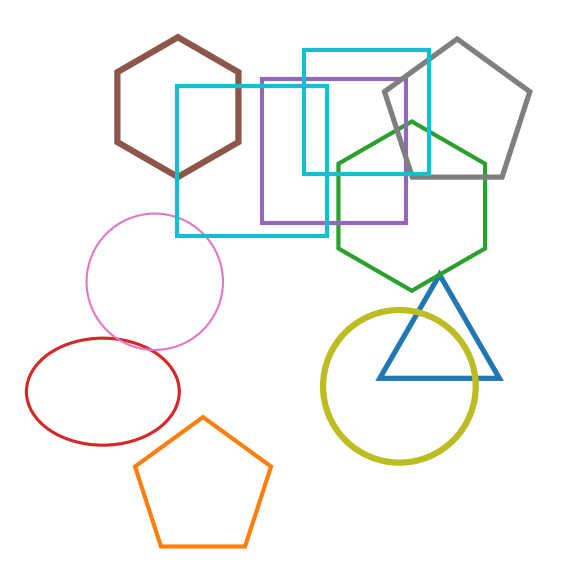[{"shape": "triangle", "thickness": 2.5, "radius": 0.6, "center": [0.761, 0.404]}, {"shape": "pentagon", "thickness": 2, "radius": 0.62, "center": [0.352, 0.153]}, {"shape": "hexagon", "thickness": 2, "radius": 0.73, "center": [0.713, 0.642]}, {"shape": "oval", "thickness": 1.5, "radius": 0.66, "center": [0.178, 0.321]}, {"shape": "square", "thickness": 2, "radius": 0.62, "center": [0.578, 0.738]}, {"shape": "hexagon", "thickness": 3, "radius": 0.61, "center": [0.308, 0.814]}, {"shape": "circle", "thickness": 1, "radius": 0.59, "center": [0.268, 0.511]}, {"shape": "pentagon", "thickness": 2.5, "radius": 0.66, "center": [0.792, 0.799]}, {"shape": "circle", "thickness": 3, "radius": 0.66, "center": [0.692, 0.33]}, {"shape": "square", "thickness": 2, "radius": 0.65, "center": [0.436, 0.721]}, {"shape": "square", "thickness": 2, "radius": 0.54, "center": [0.635, 0.805]}]